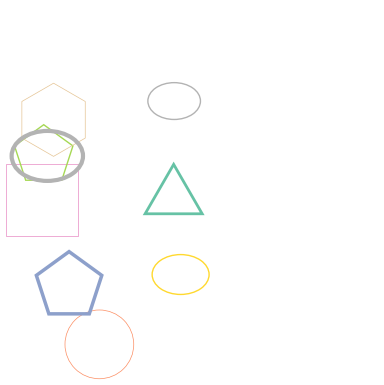[{"shape": "triangle", "thickness": 2, "radius": 0.43, "center": [0.451, 0.488]}, {"shape": "circle", "thickness": 0.5, "radius": 0.45, "center": [0.258, 0.106]}, {"shape": "pentagon", "thickness": 2.5, "radius": 0.45, "center": [0.179, 0.257]}, {"shape": "square", "thickness": 0.5, "radius": 0.47, "center": [0.109, 0.481]}, {"shape": "pentagon", "thickness": 1, "radius": 0.4, "center": [0.114, 0.596]}, {"shape": "oval", "thickness": 1, "radius": 0.37, "center": [0.469, 0.287]}, {"shape": "hexagon", "thickness": 0.5, "radius": 0.48, "center": [0.139, 0.689]}, {"shape": "oval", "thickness": 3, "radius": 0.46, "center": [0.123, 0.595]}, {"shape": "oval", "thickness": 1, "radius": 0.34, "center": [0.452, 0.738]}]